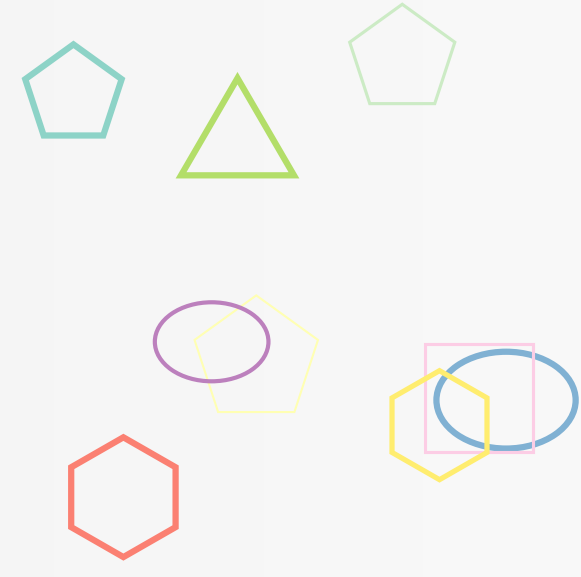[{"shape": "pentagon", "thickness": 3, "radius": 0.44, "center": [0.126, 0.835]}, {"shape": "pentagon", "thickness": 1, "radius": 0.56, "center": [0.441, 0.376]}, {"shape": "hexagon", "thickness": 3, "radius": 0.52, "center": [0.212, 0.138]}, {"shape": "oval", "thickness": 3, "radius": 0.6, "center": [0.871, 0.306]}, {"shape": "triangle", "thickness": 3, "radius": 0.56, "center": [0.409, 0.752]}, {"shape": "square", "thickness": 1.5, "radius": 0.47, "center": [0.823, 0.31]}, {"shape": "oval", "thickness": 2, "radius": 0.49, "center": [0.364, 0.407]}, {"shape": "pentagon", "thickness": 1.5, "radius": 0.48, "center": [0.692, 0.897]}, {"shape": "hexagon", "thickness": 2.5, "radius": 0.47, "center": [0.756, 0.263]}]